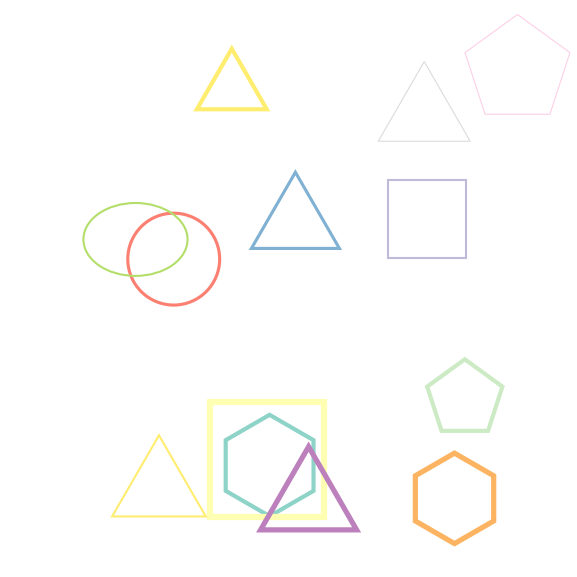[{"shape": "hexagon", "thickness": 2, "radius": 0.44, "center": [0.467, 0.193]}, {"shape": "square", "thickness": 3, "radius": 0.49, "center": [0.463, 0.204]}, {"shape": "square", "thickness": 1, "radius": 0.34, "center": [0.739, 0.62]}, {"shape": "circle", "thickness": 1.5, "radius": 0.4, "center": [0.301, 0.55]}, {"shape": "triangle", "thickness": 1.5, "radius": 0.44, "center": [0.512, 0.613]}, {"shape": "hexagon", "thickness": 2.5, "radius": 0.39, "center": [0.787, 0.136]}, {"shape": "oval", "thickness": 1, "radius": 0.45, "center": [0.235, 0.585]}, {"shape": "pentagon", "thickness": 0.5, "radius": 0.48, "center": [0.896, 0.879]}, {"shape": "triangle", "thickness": 0.5, "radius": 0.46, "center": [0.735, 0.801]}, {"shape": "triangle", "thickness": 2.5, "radius": 0.48, "center": [0.534, 0.13]}, {"shape": "pentagon", "thickness": 2, "radius": 0.34, "center": [0.805, 0.308]}, {"shape": "triangle", "thickness": 2, "radius": 0.35, "center": [0.401, 0.845]}, {"shape": "triangle", "thickness": 1, "radius": 0.47, "center": [0.275, 0.152]}]